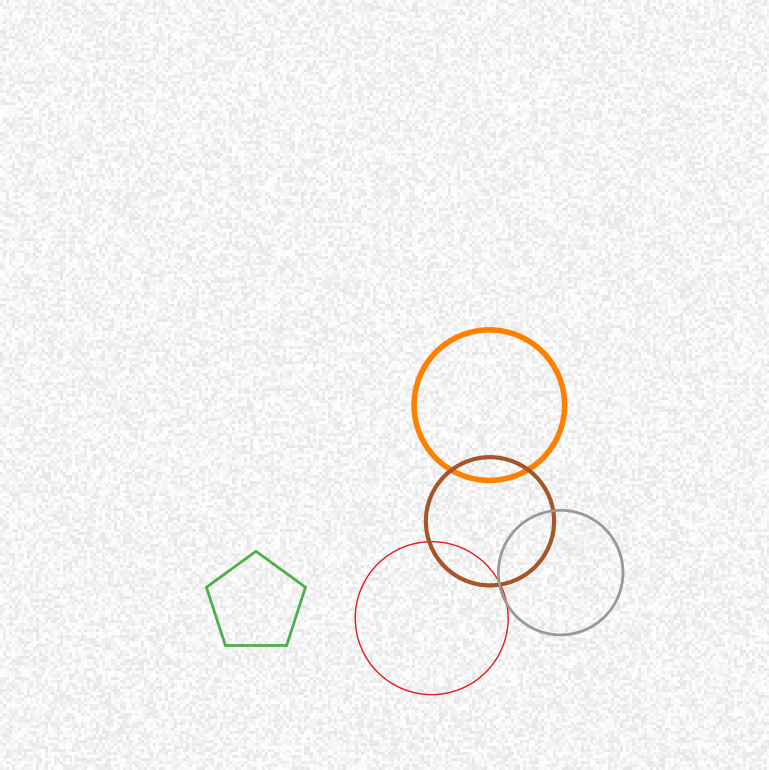[{"shape": "circle", "thickness": 0.5, "radius": 0.5, "center": [0.561, 0.197]}, {"shape": "pentagon", "thickness": 1, "radius": 0.34, "center": [0.332, 0.216]}, {"shape": "circle", "thickness": 2, "radius": 0.49, "center": [0.636, 0.474]}, {"shape": "circle", "thickness": 1.5, "radius": 0.42, "center": [0.636, 0.323]}, {"shape": "circle", "thickness": 1, "radius": 0.4, "center": [0.728, 0.256]}]